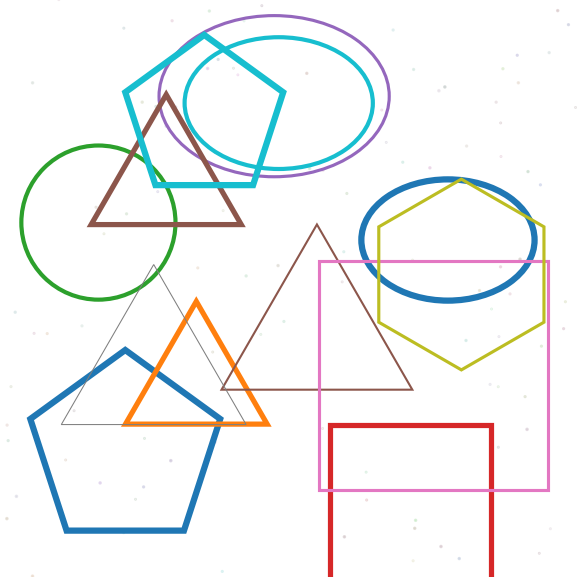[{"shape": "pentagon", "thickness": 3, "radius": 0.86, "center": [0.217, 0.22]}, {"shape": "oval", "thickness": 3, "radius": 0.75, "center": [0.776, 0.584]}, {"shape": "triangle", "thickness": 2.5, "radius": 0.71, "center": [0.34, 0.336]}, {"shape": "circle", "thickness": 2, "radius": 0.67, "center": [0.17, 0.614]}, {"shape": "square", "thickness": 2.5, "radius": 0.7, "center": [0.711, 0.124]}, {"shape": "oval", "thickness": 1.5, "radius": 1.0, "center": [0.475, 0.833]}, {"shape": "triangle", "thickness": 2.5, "radius": 0.75, "center": [0.288, 0.685]}, {"shape": "triangle", "thickness": 1, "radius": 0.95, "center": [0.549, 0.42]}, {"shape": "square", "thickness": 1.5, "radius": 0.99, "center": [0.75, 0.349]}, {"shape": "triangle", "thickness": 0.5, "radius": 0.92, "center": [0.266, 0.356]}, {"shape": "hexagon", "thickness": 1.5, "radius": 0.83, "center": [0.799, 0.524]}, {"shape": "pentagon", "thickness": 3, "radius": 0.72, "center": [0.354, 0.795]}, {"shape": "oval", "thickness": 2, "radius": 0.81, "center": [0.483, 0.821]}]